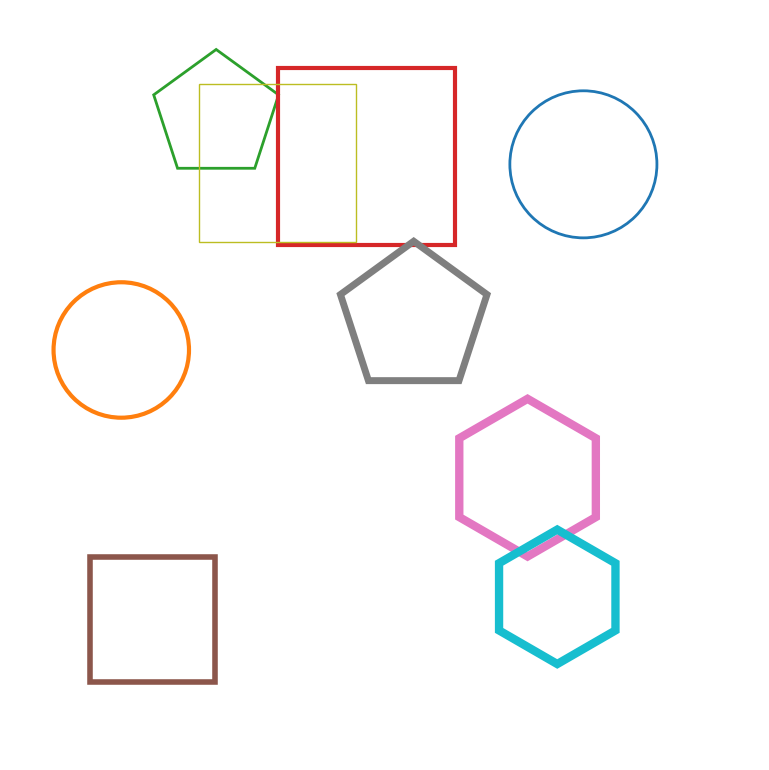[{"shape": "circle", "thickness": 1, "radius": 0.48, "center": [0.758, 0.787]}, {"shape": "circle", "thickness": 1.5, "radius": 0.44, "center": [0.157, 0.545]}, {"shape": "pentagon", "thickness": 1, "radius": 0.43, "center": [0.281, 0.85]}, {"shape": "square", "thickness": 1.5, "radius": 0.57, "center": [0.476, 0.797]}, {"shape": "square", "thickness": 2, "radius": 0.41, "center": [0.198, 0.196]}, {"shape": "hexagon", "thickness": 3, "radius": 0.51, "center": [0.685, 0.38]}, {"shape": "pentagon", "thickness": 2.5, "radius": 0.5, "center": [0.537, 0.587]}, {"shape": "square", "thickness": 0.5, "radius": 0.51, "center": [0.361, 0.788]}, {"shape": "hexagon", "thickness": 3, "radius": 0.44, "center": [0.724, 0.225]}]